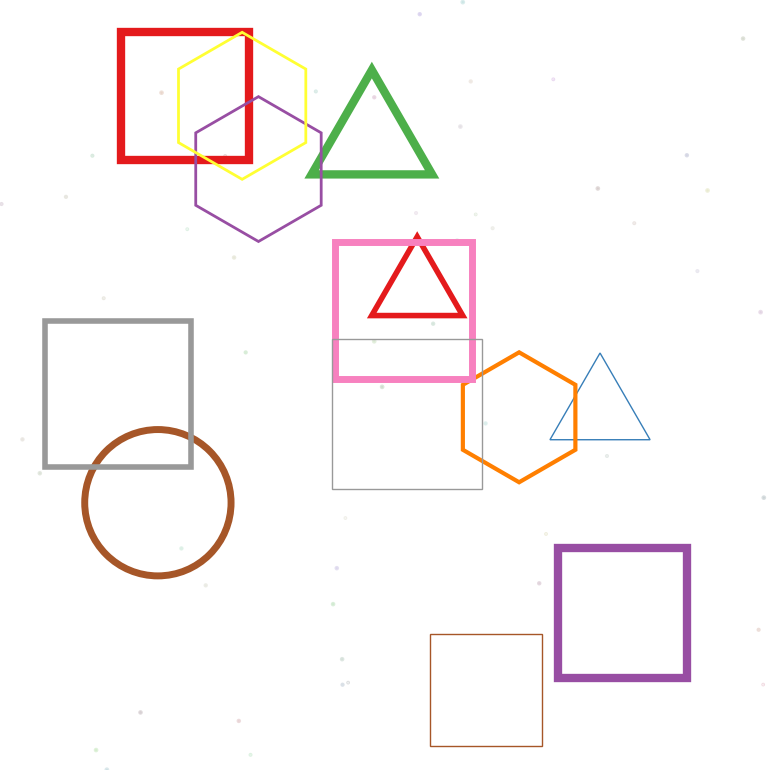[{"shape": "triangle", "thickness": 2, "radius": 0.34, "center": [0.542, 0.624]}, {"shape": "square", "thickness": 3, "radius": 0.42, "center": [0.24, 0.875]}, {"shape": "triangle", "thickness": 0.5, "radius": 0.38, "center": [0.779, 0.466]}, {"shape": "triangle", "thickness": 3, "radius": 0.45, "center": [0.483, 0.819]}, {"shape": "square", "thickness": 3, "radius": 0.42, "center": [0.809, 0.204]}, {"shape": "hexagon", "thickness": 1, "radius": 0.47, "center": [0.336, 0.78]}, {"shape": "hexagon", "thickness": 1.5, "radius": 0.42, "center": [0.674, 0.458]}, {"shape": "hexagon", "thickness": 1, "radius": 0.48, "center": [0.314, 0.863]}, {"shape": "square", "thickness": 0.5, "radius": 0.37, "center": [0.631, 0.104]}, {"shape": "circle", "thickness": 2.5, "radius": 0.48, "center": [0.205, 0.347]}, {"shape": "square", "thickness": 2.5, "radius": 0.44, "center": [0.524, 0.597]}, {"shape": "square", "thickness": 2, "radius": 0.47, "center": [0.154, 0.488]}, {"shape": "square", "thickness": 0.5, "radius": 0.49, "center": [0.528, 0.462]}]